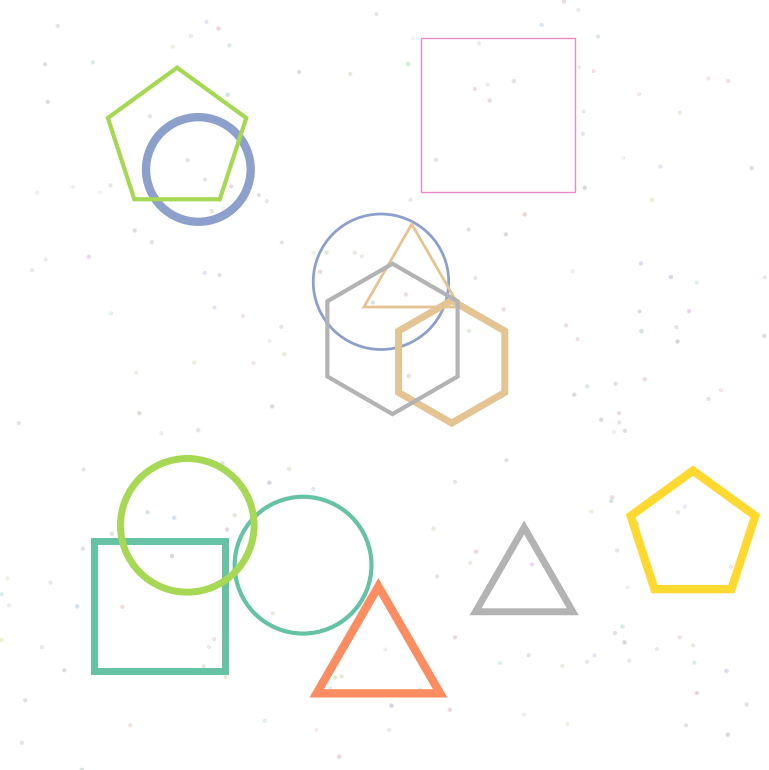[{"shape": "square", "thickness": 2.5, "radius": 0.42, "center": [0.207, 0.213]}, {"shape": "circle", "thickness": 1.5, "radius": 0.44, "center": [0.394, 0.266]}, {"shape": "triangle", "thickness": 3, "radius": 0.46, "center": [0.491, 0.146]}, {"shape": "circle", "thickness": 1, "radius": 0.44, "center": [0.495, 0.634]}, {"shape": "circle", "thickness": 3, "radius": 0.34, "center": [0.258, 0.78]}, {"shape": "square", "thickness": 0.5, "radius": 0.5, "center": [0.647, 0.851]}, {"shape": "circle", "thickness": 2.5, "radius": 0.43, "center": [0.243, 0.318]}, {"shape": "pentagon", "thickness": 1.5, "radius": 0.47, "center": [0.23, 0.818]}, {"shape": "pentagon", "thickness": 3, "radius": 0.43, "center": [0.9, 0.304]}, {"shape": "hexagon", "thickness": 2.5, "radius": 0.4, "center": [0.587, 0.53]}, {"shape": "triangle", "thickness": 1, "radius": 0.36, "center": [0.535, 0.637]}, {"shape": "triangle", "thickness": 2.5, "radius": 0.36, "center": [0.681, 0.242]}, {"shape": "hexagon", "thickness": 1.5, "radius": 0.49, "center": [0.51, 0.56]}]